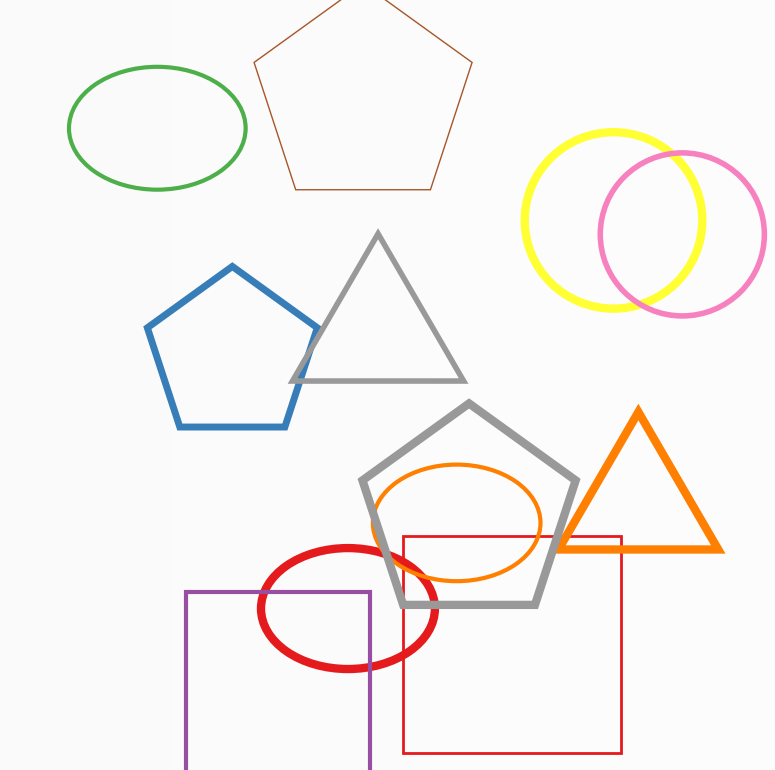[{"shape": "oval", "thickness": 3, "radius": 0.56, "center": [0.449, 0.21]}, {"shape": "square", "thickness": 1, "radius": 0.7, "center": [0.661, 0.163]}, {"shape": "pentagon", "thickness": 2.5, "radius": 0.58, "center": [0.3, 0.539]}, {"shape": "oval", "thickness": 1.5, "radius": 0.57, "center": [0.203, 0.833]}, {"shape": "square", "thickness": 1.5, "radius": 0.59, "center": [0.358, 0.113]}, {"shape": "oval", "thickness": 1.5, "radius": 0.54, "center": [0.589, 0.321]}, {"shape": "triangle", "thickness": 3, "radius": 0.6, "center": [0.824, 0.346]}, {"shape": "circle", "thickness": 3, "radius": 0.57, "center": [0.792, 0.714]}, {"shape": "pentagon", "thickness": 0.5, "radius": 0.74, "center": [0.468, 0.873]}, {"shape": "circle", "thickness": 2, "radius": 0.53, "center": [0.88, 0.696]}, {"shape": "triangle", "thickness": 2, "radius": 0.64, "center": [0.488, 0.569]}, {"shape": "pentagon", "thickness": 3, "radius": 0.72, "center": [0.605, 0.331]}]